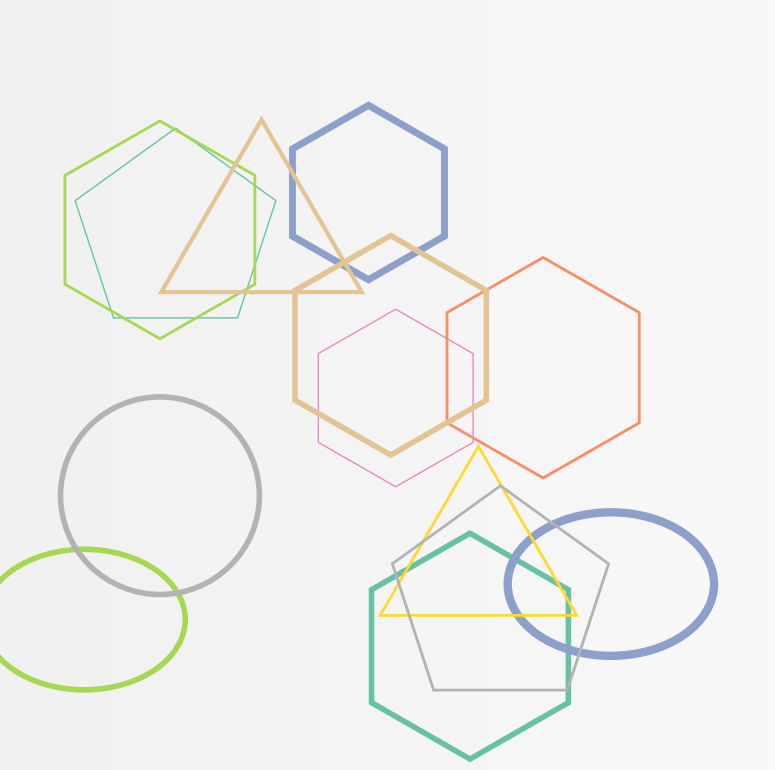[{"shape": "pentagon", "thickness": 0.5, "radius": 0.68, "center": [0.226, 0.697]}, {"shape": "hexagon", "thickness": 2, "radius": 0.73, "center": [0.606, 0.161]}, {"shape": "hexagon", "thickness": 1, "radius": 0.72, "center": [0.701, 0.522]}, {"shape": "hexagon", "thickness": 2.5, "radius": 0.57, "center": [0.475, 0.75]}, {"shape": "oval", "thickness": 3, "radius": 0.67, "center": [0.788, 0.241]}, {"shape": "hexagon", "thickness": 0.5, "radius": 0.58, "center": [0.511, 0.483]}, {"shape": "oval", "thickness": 2, "radius": 0.65, "center": [0.109, 0.195]}, {"shape": "hexagon", "thickness": 1, "radius": 0.71, "center": [0.206, 0.702]}, {"shape": "triangle", "thickness": 1, "radius": 0.73, "center": [0.617, 0.274]}, {"shape": "hexagon", "thickness": 2, "radius": 0.71, "center": [0.504, 0.552]}, {"shape": "triangle", "thickness": 1.5, "radius": 0.75, "center": [0.337, 0.695]}, {"shape": "pentagon", "thickness": 1, "radius": 0.73, "center": [0.646, 0.222]}, {"shape": "circle", "thickness": 2, "radius": 0.64, "center": [0.206, 0.356]}]